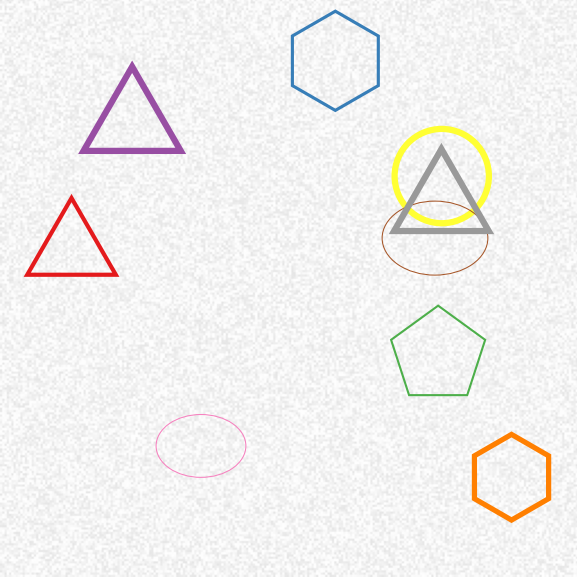[{"shape": "triangle", "thickness": 2, "radius": 0.44, "center": [0.124, 0.568]}, {"shape": "hexagon", "thickness": 1.5, "radius": 0.43, "center": [0.581, 0.894]}, {"shape": "pentagon", "thickness": 1, "radius": 0.43, "center": [0.759, 0.384]}, {"shape": "triangle", "thickness": 3, "radius": 0.49, "center": [0.229, 0.786]}, {"shape": "hexagon", "thickness": 2.5, "radius": 0.37, "center": [0.886, 0.173]}, {"shape": "circle", "thickness": 3, "radius": 0.41, "center": [0.765, 0.694]}, {"shape": "oval", "thickness": 0.5, "radius": 0.46, "center": [0.753, 0.587]}, {"shape": "oval", "thickness": 0.5, "radius": 0.39, "center": [0.348, 0.227]}, {"shape": "triangle", "thickness": 3, "radius": 0.47, "center": [0.764, 0.646]}]